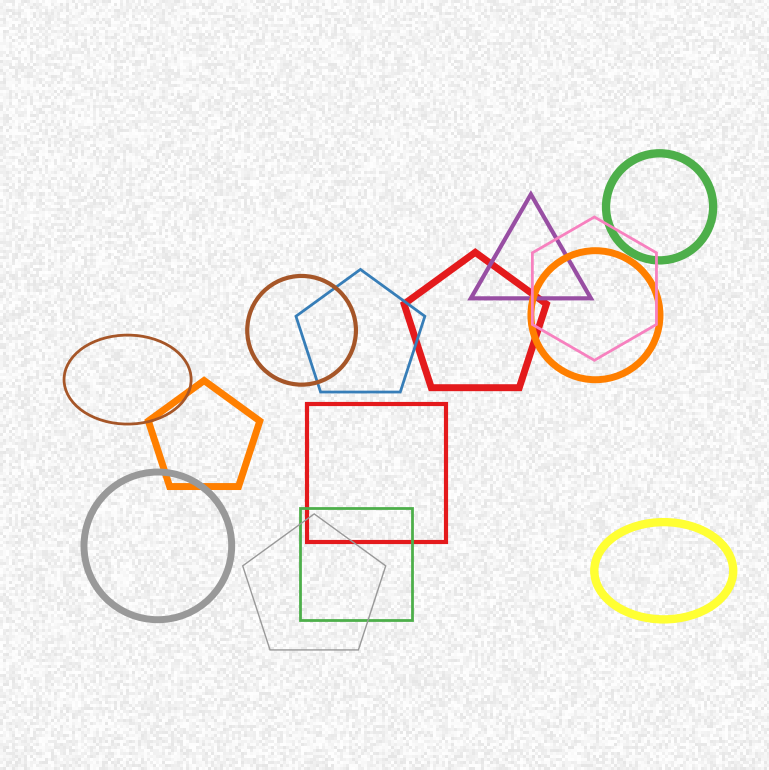[{"shape": "square", "thickness": 1.5, "radius": 0.45, "center": [0.489, 0.385]}, {"shape": "pentagon", "thickness": 2.5, "radius": 0.49, "center": [0.617, 0.575]}, {"shape": "pentagon", "thickness": 1, "radius": 0.44, "center": [0.468, 0.562]}, {"shape": "circle", "thickness": 3, "radius": 0.35, "center": [0.857, 0.731]}, {"shape": "square", "thickness": 1, "radius": 0.36, "center": [0.462, 0.267]}, {"shape": "triangle", "thickness": 1.5, "radius": 0.45, "center": [0.689, 0.658]}, {"shape": "pentagon", "thickness": 2.5, "radius": 0.38, "center": [0.265, 0.43]}, {"shape": "circle", "thickness": 2.5, "radius": 0.42, "center": [0.773, 0.591]}, {"shape": "oval", "thickness": 3, "radius": 0.45, "center": [0.862, 0.259]}, {"shape": "circle", "thickness": 1.5, "radius": 0.35, "center": [0.392, 0.571]}, {"shape": "oval", "thickness": 1, "radius": 0.41, "center": [0.166, 0.507]}, {"shape": "hexagon", "thickness": 1, "radius": 0.47, "center": [0.772, 0.625]}, {"shape": "pentagon", "thickness": 0.5, "radius": 0.49, "center": [0.408, 0.235]}, {"shape": "circle", "thickness": 2.5, "radius": 0.48, "center": [0.205, 0.291]}]